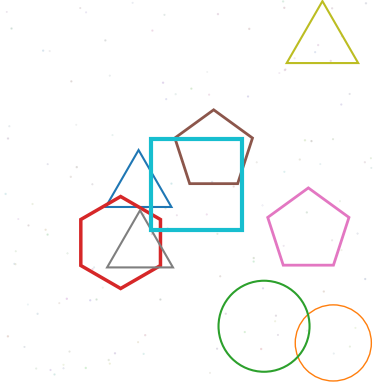[{"shape": "triangle", "thickness": 1.5, "radius": 0.49, "center": [0.36, 0.512]}, {"shape": "circle", "thickness": 1, "radius": 0.49, "center": [0.866, 0.109]}, {"shape": "circle", "thickness": 1.5, "radius": 0.59, "center": [0.686, 0.153]}, {"shape": "hexagon", "thickness": 2.5, "radius": 0.6, "center": [0.313, 0.37]}, {"shape": "pentagon", "thickness": 2, "radius": 0.53, "center": [0.555, 0.609]}, {"shape": "pentagon", "thickness": 2, "radius": 0.55, "center": [0.801, 0.401]}, {"shape": "triangle", "thickness": 1.5, "radius": 0.49, "center": [0.364, 0.355]}, {"shape": "triangle", "thickness": 1.5, "radius": 0.54, "center": [0.838, 0.89]}, {"shape": "square", "thickness": 3, "radius": 0.59, "center": [0.51, 0.52]}]